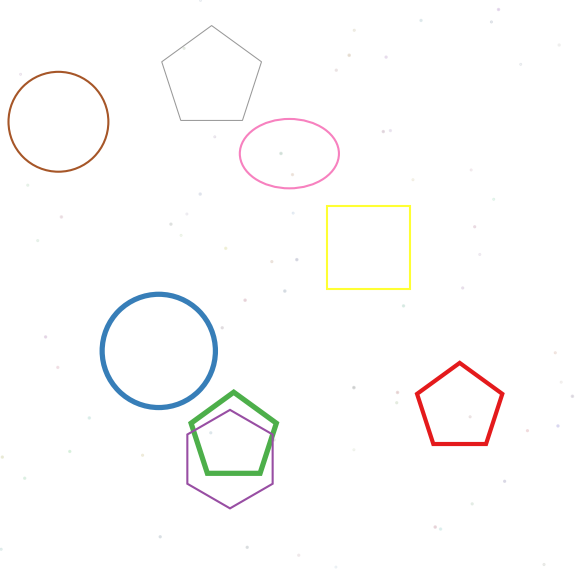[{"shape": "pentagon", "thickness": 2, "radius": 0.39, "center": [0.796, 0.293]}, {"shape": "circle", "thickness": 2.5, "radius": 0.49, "center": [0.275, 0.392]}, {"shape": "pentagon", "thickness": 2.5, "radius": 0.39, "center": [0.405, 0.242]}, {"shape": "hexagon", "thickness": 1, "radius": 0.43, "center": [0.398, 0.204]}, {"shape": "square", "thickness": 1, "radius": 0.36, "center": [0.638, 0.571]}, {"shape": "circle", "thickness": 1, "radius": 0.43, "center": [0.101, 0.788]}, {"shape": "oval", "thickness": 1, "radius": 0.43, "center": [0.501, 0.733]}, {"shape": "pentagon", "thickness": 0.5, "radius": 0.45, "center": [0.366, 0.864]}]